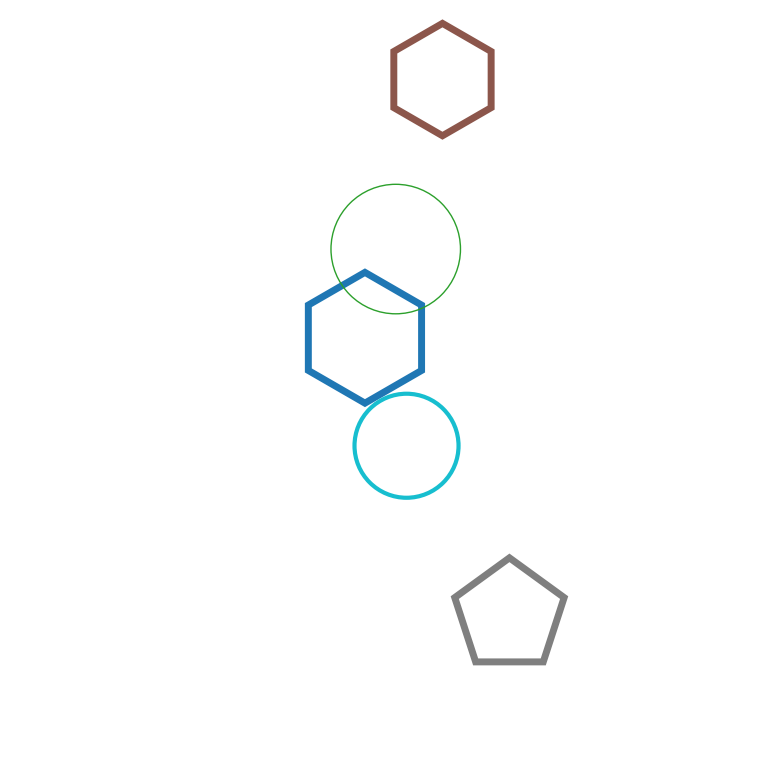[{"shape": "hexagon", "thickness": 2.5, "radius": 0.42, "center": [0.474, 0.561]}, {"shape": "circle", "thickness": 0.5, "radius": 0.42, "center": [0.514, 0.677]}, {"shape": "hexagon", "thickness": 2.5, "radius": 0.36, "center": [0.575, 0.897]}, {"shape": "pentagon", "thickness": 2.5, "radius": 0.37, "center": [0.662, 0.201]}, {"shape": "circle", "thickness": 1.5, "radius": 0.34, "center": [0.528, 0.421]}]